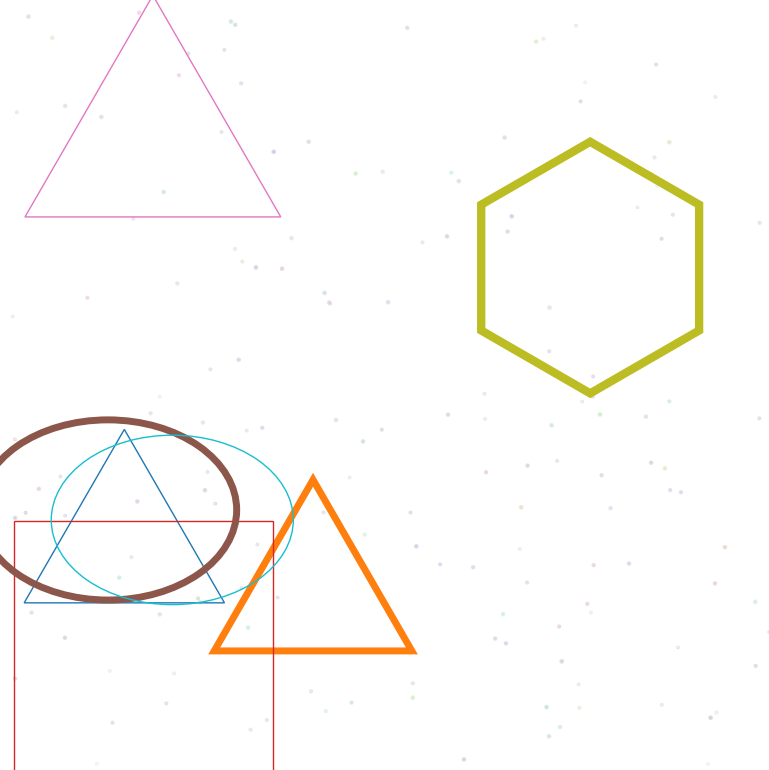[{"shape": "triangle", "thickness": 0.5, "radius": 0.75, "center": [0.161, 0.292]}, {"shape": "triangle", "thickness": 2.5, "radius": 0.74, "center": [0.407, 0.229]}, {"shape": "square", "thickness": 0.5, "radius": 0.84, "center": [0.186, 0.155]}, {"shape": "oval", "thickness": 2.5, "radius": 0.84, "center": [0.14, 0.338]}, {"shape": "triangle", "thickness": 0.5, "radius": 0.96, "center": [0.199, 0.814]}, {"shape": "hexagon", "thickness": 3, "radius": 0.82, "center": [0.766, 0.653]}, {"shape": "oval", "thickness": 0.5, "radius": 0.79, "center": [0.224, 0.325]}]